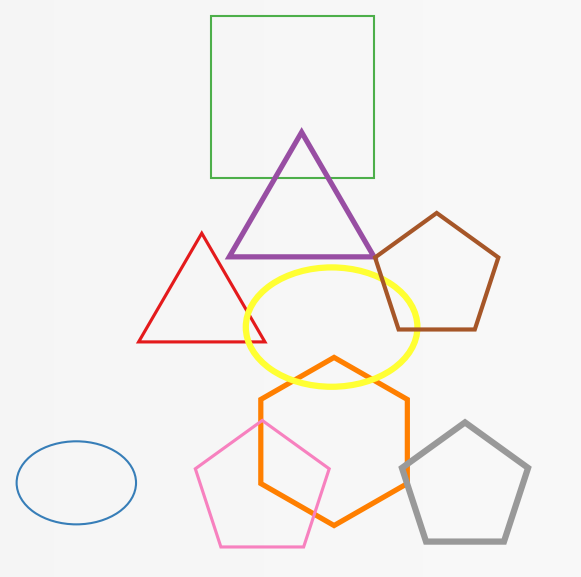[{"shape": "triangle", "thickness": 1.5, "radius": 0.63, "center": [0.347, 0.47]}, {"shape": "oval", "thickness": 1, "radius": 0.51, "center": [0.131, 0.163]}, {"shape": "square", "thickness": 1, "radius": 0.7, "center": [0.503, 0.831]}, {"shape": "triangle", "thickness": 2.5, "radius": 0.72, "center": [0.519, 0.626]}, {"shape": "hexagon", "thickness": 2.5, "radius": 0.73, "center": [0.575, 0.235]}, {"shape": "oval", "thickness": 3, "radius": 0.74, "center": [0.571, 0.433]}, {"shape": "pentagon", "thickness": 2, "radius": 0.56, "center": [0.751, 0.519]}, {"shape": "pentagon", "thickness": 1.5, "radius": 0.61, "center": [0.451, 0.15]}, {"shape": "pentagon", "thickness": 3, "radius": 0.57, "center": [0.8, 0.154]}]